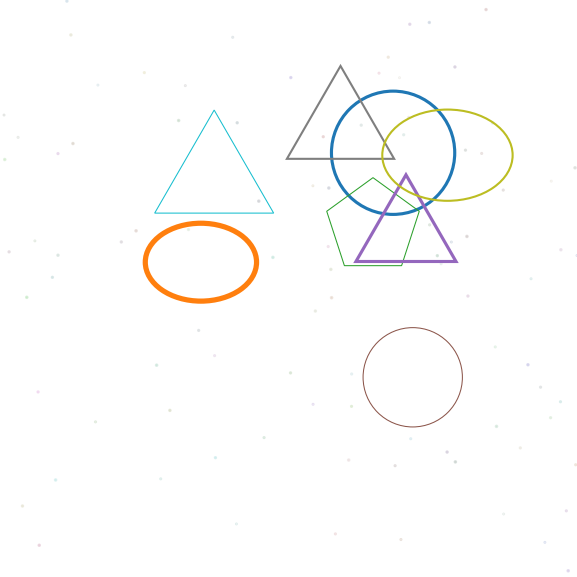[{"shape": "circle", "thickness": 1.5, "radius": 0.53, "center": [0.681, 0.735]}, {"shape": "oval", "thickness": 2.5, "radius": 0.48, "center": [0.348, 0.545]}, {"shape": "pentagon", "thickness": 0.5, "radius": 0.42, "center": [0.646, 0.607]}, {"shape": "triangle", "thickness": 1.5, "radius": 0.5, "center": [0.703, 0.596]}, {"shape": "circle", "thickness": 0.5, "radius": 0.43, "center": [0.715, 0.346]}, {"shape": "triangle", "thickness": 1, "radius": 0.54, "center": [0.59, 0.778]}, {"shape": "oval", "thickness": 1, "radius": 0.56, "center": [0.775, 0.73]}, {"shape": "triangle", "thickness": 0.5, "radius": 0.59, "center": [0.371, 0.69]}]